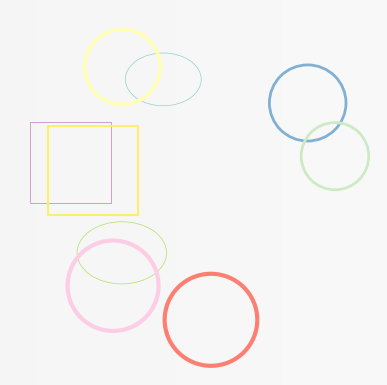[{"shape": "oval", "thickness": 0.5, "radius": 0.49, "center": [0.421, 0.794]}, {"shape": "circle", "thickness": 2.5, "radius": 0.49, "center": [0.316, 0.826]}, {"shape": "circle", "thickness": 3, "radius": 0.6, "center": [0.544, 0.169]}, {"shape": "circle", "thickness": 2, "radius": 0.49, "center": [0.794, 0.733]}, {"shape": "oval", "thickness": 0.5, "radius": 0.58, "center": [0.314, 0.343]}, {"shape": "circle", "thickness": 3, "radius": 0.59, "center": [0.292, 0.258]}, {"shape": "square", "thickness": 0.5, "radius": 0.52, "center": [0.182, 0.578]}, {"shape": "circle", "thickness": 2, "radius": 0.44, "center": [0.864, 0.594]}, {"shape": "square", "thickness": 1.5, "radius": 0.58, "center": [0.239, 0.556]}]